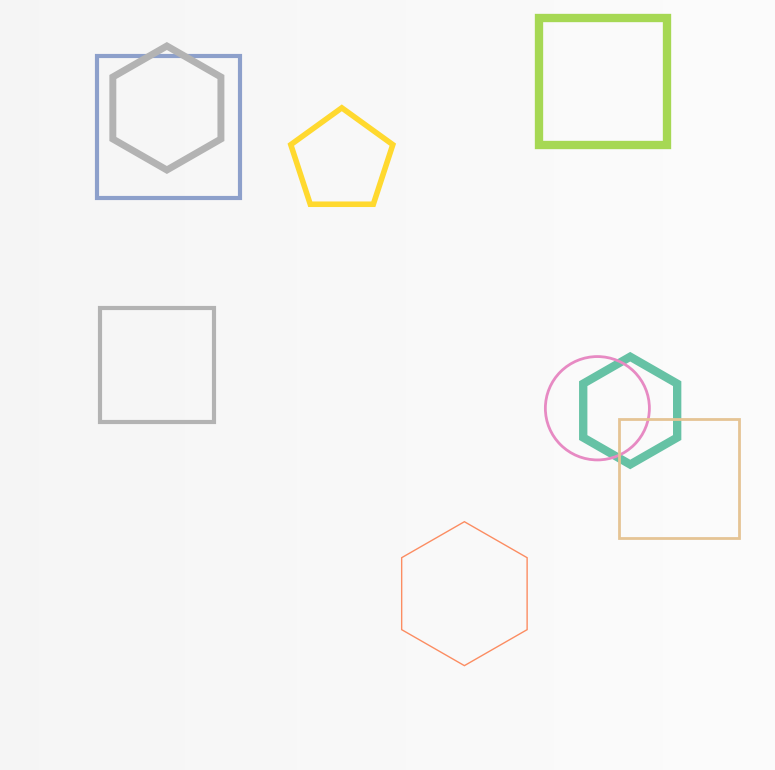[{"shape": "hexagon", "thickness": 3, "radius": 0.35, "center": [0.813, 0.467]}, {"shape": "hexagon", "thickness": 0.5, "radius": 0.47, "center": [0.599, 0.229]}, {"shape": "square", "thickness": 1.5, "radius": 0.46, "center": [0.218, 0.835]}, {"shape": "circle", "thickness": 1, "radius": 0.34, "center": [0.771, 0.47]}, {"shape": "square", "thickness": 3, "radius": 0.41, "center": [0.779, 0.894]}, {"shape": "pentagon", "thickness": 2, "radius": 0.35, "center": [0.441, 0.791]}, {"shape": "square", "thickness": 1, "radius": 0.39, "center": [0.876, 0.379]}, {"shape": "hexagon", "thickness": 2.5, "radius": 0.4, "center": [0.215, 0.86]}, {"shape": "square", "thickness": 1.5, "radius": 0.37, "center": [0.203, 0.526]}]